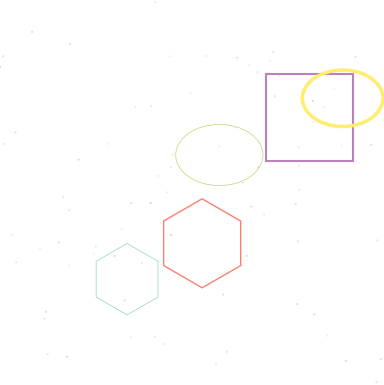[{"shape": "hexagon", "thickness": 0.5, "radius": 0.46, "center": [0.33, 0.275]}, {"shape": "hexagon", "thickness": 1, "radius": 0.58, "center": [0.525, 0.368]}, {"shape": "oval", "thickness": 0.5, "radius": 0.57, "center": [0.57, 0.597]}, {"shape": "square", "thickness": 1.5, "radius": 0.57, "center": [0.804, 0.695]}, {"shape": "oval", "thickness": 2.5, "radius": 0.52, "center": [0.89, 0.745]}]